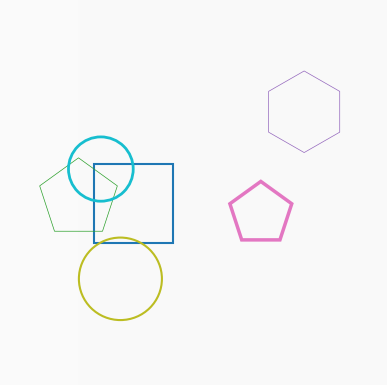[{"shape": "square", "thickness": 1.5, "radius": 0.51, "center": [0.344, 0.472]}, {"shape": "pentagon", "thickness": 0.5, "radius": 0.53, "center": [0.203, 0.485]}, {"shape": "hexagon", "thickness": 0.5, "radius": 0.53, "center": [0.785, 0.71]}, {"shape": "pentagon", "thickness": 2.5, "radius": 0.42, "center": [0.673, 0.445]}, {"shape": "circle", "thickness": 1.5, "radius": 0.54, "center": [0.311, 0.276]}, {"shape": "circle", "thickness": 2, "radius": 0.42, "center": [0.26, 0.561]}]